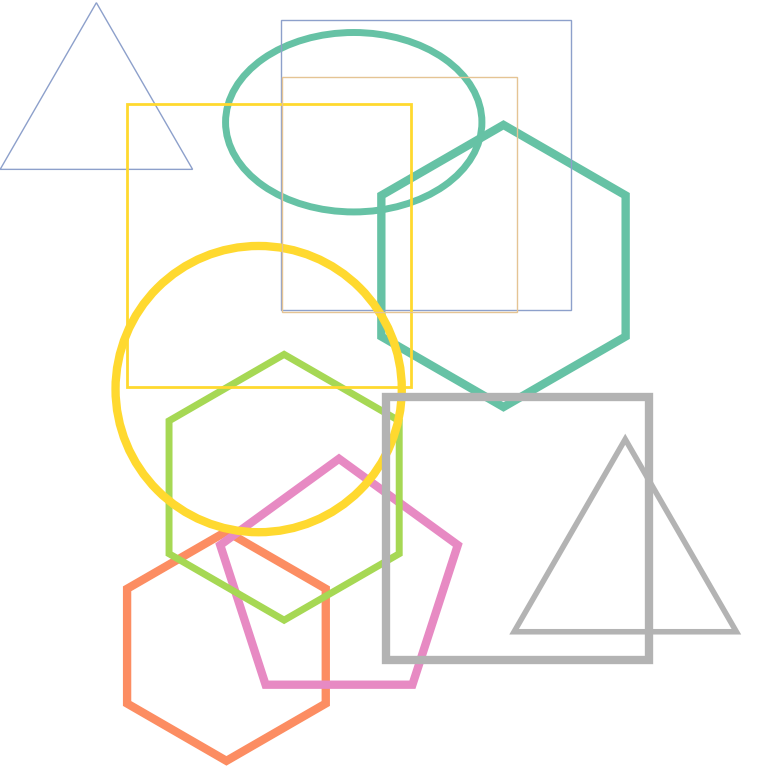[{"shape": "hexagon", "thickness": 3, "radius": 0.92, "center": [0.654, 0.655]}, {"shape": "oval", "thickness": 2.5, "radius": 0.83, "center": [0.459, 0.841]}, {"shape": "hexagon", "thickness": 3, "radius": 0.74, "center": [0.294, 0.161]}, {"shape": "triangle", "thickness": 0.5, "radius": 0.72, "center": [0.125, 0.852]}, {"shape": "square", "thickness": 0.5, "radius": 0.94, "center": [0.553, 0.785]}, {"shape": "pentagon", "thickness": 3, "radius": 0.81, "center": [0.44, 0.242]}, {"shape": "hexagon", "thickness": 2.5, "radius": 0.86, "center": [0.369, 0.367]}, {"shape": "square", "thickness": 1, "radius": 0.92, "center": [0.349, 0.681]}, {"shape": "circle", "thickness": 3, "radius": 0.93, "center": [0.336, 0.495]}, {"shape": "square", "thickness": 0.5, "radius": 0.76, "center": [0.518, 0.748]}, {"shape": "triangle", "thickness": 2, "radius": 0.83, "center": [0.812, 0.263]}, {"shape": "square", "thickness": 3, "radius": 0.85, "center": [0.672, 0.314]}]